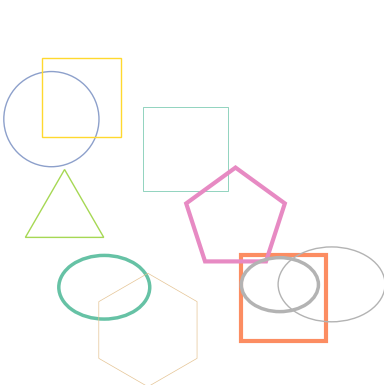[{"shape": "oval", "thickness": 2.5, "radius": 0.59, "center": [0.271, 0.254]}, {"shape": "square", "thickness": 0.5, "radius": 0.55, "center": [0.482, 0.613]}, {"shape": "square", "thickness": 3, "radius": 0.56, "center": [0.737, 0.226]}, {"shape": "circle", "thickness": 1, "radius": 0.62, "center": [0.133, 0.691]}, {"shape": "pentagon", "thickness": 3, "radius": 0.67, "center": [0.612, 0.43]}, {"shape": "triangle", "thickness": 1, "radius": 0.59, "center": [0.168, 0.442]}, {"shape": "square", "thickness": 1, "radius": 0.51, "center": [0.211, 0.747]}, {"shape": "hexagon", "thickness": 0.5, "radius": 0.74, "center": [0.384, 0.143]}, {"shape": "oval", "thickness": 1, "radius": 0.69, "center": [0.861, 0.261]}, {"shape": "oval", "thickness": 2.5, "radius": 0.5, "center": [0.727, 0.261]}]